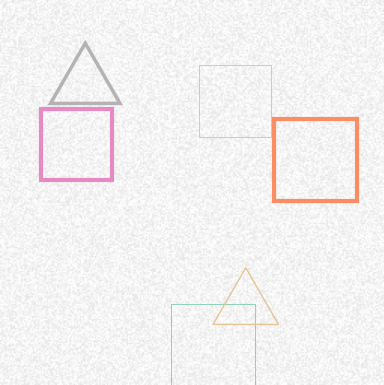[{"shape": "square", "thickness": 0.5, "radius": 0.55, "center": [0.553, 0.1]}, {"shape": "square", "thickness": 3, "radius": 0.54, "center": [0.819, 0.585]}, {"shape": "square", "thickness": 3, "radius": 0.46, "center": [0.199, 0.625]}, {"shape": "square", "thickness": 0.5, "radius": 0.46, "center": [0.61, 0.737]}, {"shape": "triangle", "thickness": 1, "radius": 0.49, "center": [0.638, 0.206]}, {"shape": "triangle", "thickness": 2.5, "radius": 0.52, "center": [0.221, 0.784]}]